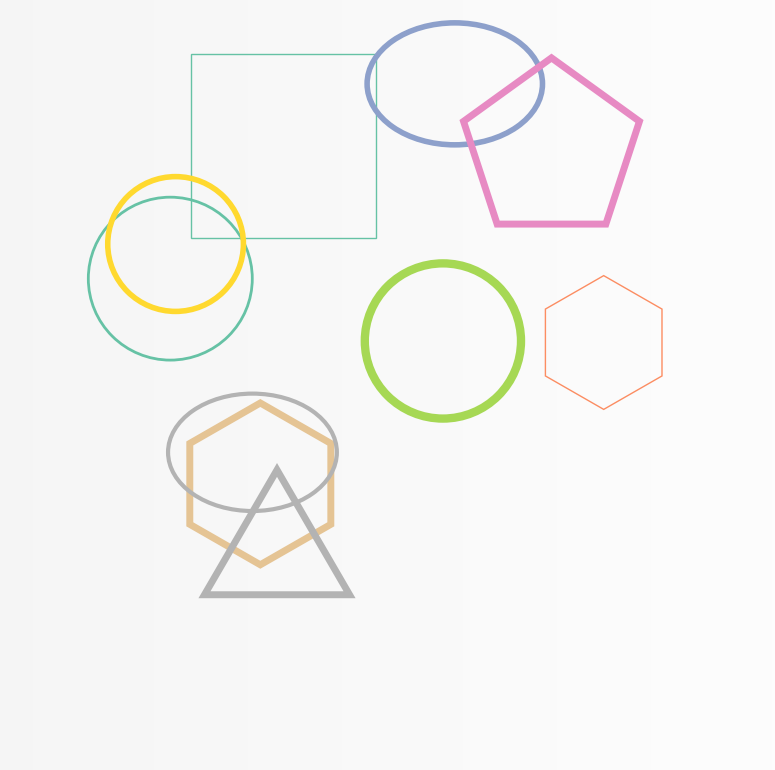[{"shape": "square", "thickness": 0.5, "radius": 0.6, "center": [0.365, 0.811]}, {"shape": "circle", "thickness": 1, "radius": 0.53, "center": [0.22, 0.638]}, {"shape": "hexagon", "thickness": 0.5, "radius": 0.43, "center": [0.779, 0.555]}, {"shape": "oval", "thickness": 2, "radius": 0.57, "center": [0.587, 0.891]}, {"shape": "pentagon", "thickness": 2.5, "radius": 0.6, "center": [0.712, 0.806]}, {"shape": "circle", "thickness": 3, "radius": 0.5, "center": [0.571, 0.557]}, {"shape": "circle", "thickness": 2, "radius": 0.44, "center": [0.227, 0.683]}, {"shape": "hexagon", "thickness": 2.5, "radius": 0.53, "center": [0.336, 0.372]}, {"shape": "oval", "thickness": 1.5, "radius": 0.54, "center": [0.326, 0.413]}, {"shape": "triangle", "thickness": 2.5, "radius": 0.54, "center": [0.357, 0.282]}]